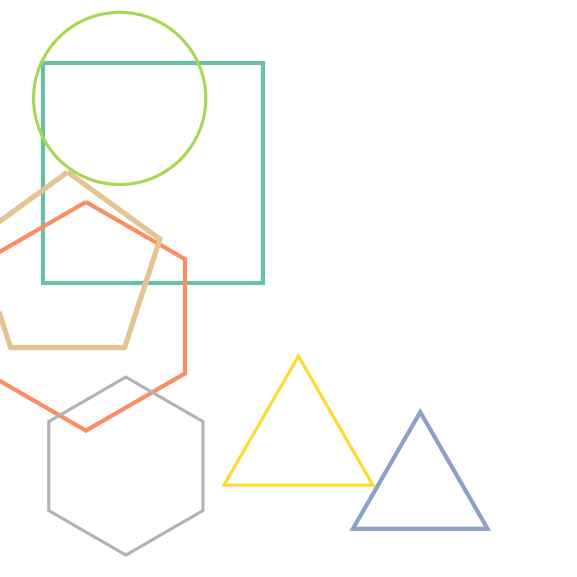[{"shape": "square", "thickness": 2, "radius": 0.95, "center": [0.264, 0.699]}, {"shape": "hexagon", "thickness": 2, "radius": 0.99, "center": [0.149, 0.451]}, {"shape": "triangle", "thickness": 2, "radius": 0.67, "center": [0.728, 0.151]}, {"shape": "circle", "thickness": 1.5, "radius": 0.75, "center": [0.207, 0.829]}, {"shape": "triangle", "thickness": 1.5, "radius": 0.74, "center": [0.517, 0.234]}, {"shape": "pentagon", "thickness": 2.5, "radius": 0.84, "center": [0.117, 0.533]}, {"shape": "hexagon", "thickness": 1.5, "radius": 0.77, "center": [0.218, 0.192]}]